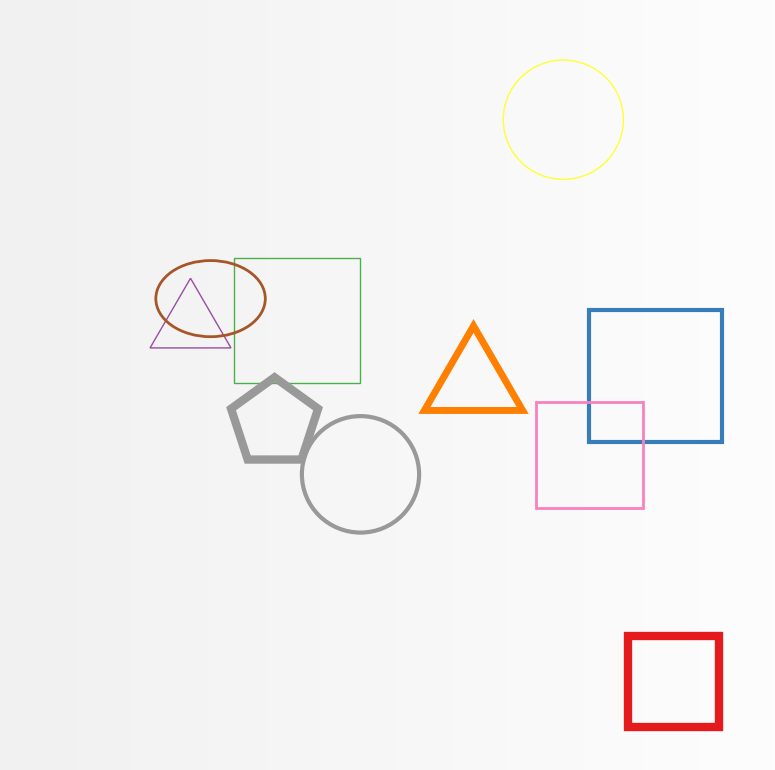[{"shape": "square", "thickness": 3, "radius": 0.29, "center": [0.869, 0.115]}, {"shape": "square", "thickness": 1.5, "radius": 0.43, "center": [0.846, 0.511]}, {"shape": "square", "thickness": 0.5, "radius": 0.41, "center": [0.383, 0.584]}, {"shape": "triangle", "thickness": 0.5, "radius": 0.3, "center": [0.246, 0.578]}, {"shape": "triangle", "thickness": 2.5, "radius": 0.37, "center": [0.611, 0.504]}, {"shape": "circle", "thickness": 0.5, "radius": 0.39, "center": [0.727, 0.845]}, {"shape": "oval", "thickness": 1, "radius": 0.35, "center": [0.272, 0.612]}, {"shape": "square", "thickness": 1, "radius": 0.34, "center": [0.761, 0.409]}, {"shape": "circle", "thickness": 1.5, "radius": 0.38, "center": [0.465, 0.384]}, {"shape": "pentagon", "thickness": 3, "radius": 0.3, "center": [0.354, 0.451]}]